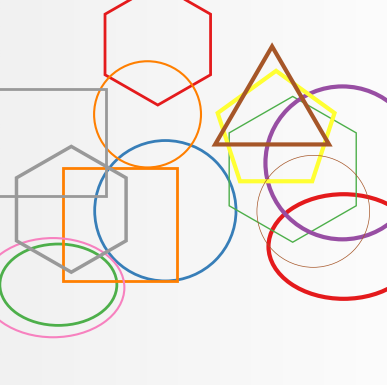[{"shape": "oval", "thickness": 3, "radius": 0.97, "center": [0.887, 0.36]}, {"shape": "hexagon", "thickness": 2, "radius": 0.79, "center": [0.407, 0.884]}, {"shape": "circle", "thickness": 2, "radius": 0.91, "center": [0.427, 0.453]}, {"shape": "oval", "thickness": 2, "radius": 0.75, "center": [0.151, 0.261]}, {"shape": "hexagon", "thickness": 1, "radius": 0.95, "center": [0.755, 0.56]}, {"shape": "circle", "thickness": 3, "radius": 0.99, "center": [0.884, 0.577]}, {"shape": "square", "thickness": 2, "radius": 0.74, "center": [0.309, 0.417]}, {"shape": "circle", "thickness": 1.5, "radius": 0.69, "center": [0.381, 0.703]}, {"shape": "pentagon", "thickness": 3, "radius": 0.79, "center": [0.713, 0.657]}, {"shape": "triangle", "thickness": 3, "radius": 0.85, "center": [0.702, 0.71]}, {"shape": "circle", "thickness": 0.5, "radius": 0.73, "center": [0.808, 0.451]}, {"shape": "oval", "thickness": 1.5, "radius": 0.92, "center": [0.137, 0.253]}, {"shape": "hexagon", "thickness": 2.5, "radius": 0.82, "center": [0.184, 0.456]}, {"shape": "square", "thickness": 2, "radius": 0.7, "center": [0.132, 0.63]}]